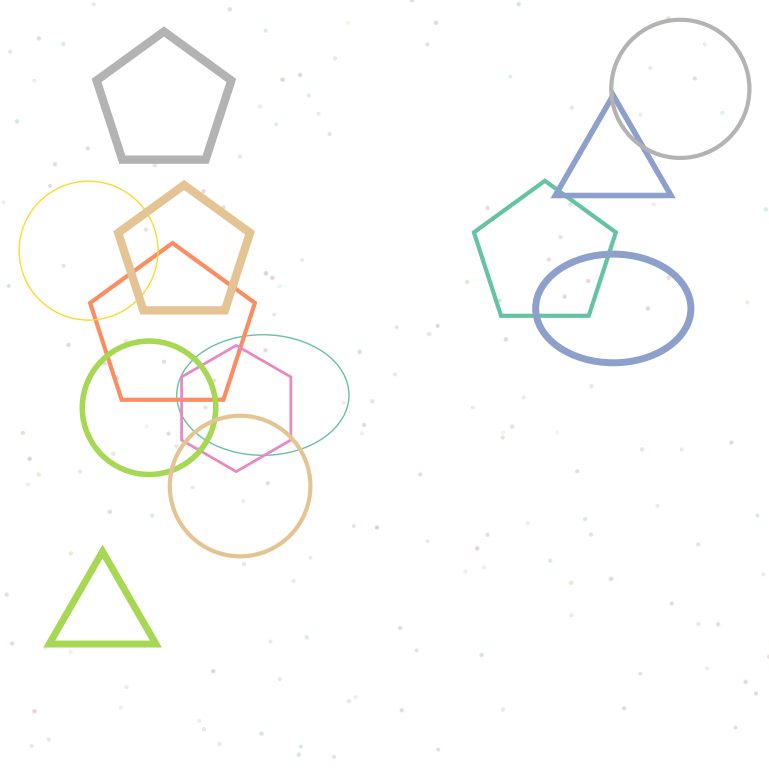[{"shape": "pentagon", "thickness": 1.5, "radius": 0.48, "center": [0.708, 0.668]}, {"shape": "oval", "thickness": 0.5, "radius": 0.56, "center": [0.341, 0.487]}, {"shape": "pentagon", "thickness": 1.5, "radius": 0.56, "center": [0.224, 0.572]}, {"shape": "oval", "thickness": 2.5, "radius": 0.5, "center": [0.796, 0.599]}, {"shape": "triangle", "thickness": 2, "radius": 0.43, "center": [0.796, 0.789]}, {"shape": "hexagon", "thickness": 1, "radius": 0.41, "center": [0.307, 0.469]}, {"shape": "circle", "thickness": 2, "radius": 0.43, "center": [0.194, 0.47]}, {"shape": "triangle", "thickness": 2.5, "radius": 0.4, "center": [0.133, 0.204]}, {"shape": "circle", "thickness": 0.5, "radius": 0.45, "center": [0.115, 0.674]}, {"shape": "circle", "thickness": 1.5, "radius": 0.46, "center": [0.312, 0.369]}, {"shape": "pentagon", "thickness": 3, "radius": 0.45, "center": [0.239, 0.67]}, {"shape": "pentagon", "thickness": 3, "radius": 0.46, "center": [0.213, 0.867]}, {"shape": "circle", "thickness": 1.5, "radius": 0.45, "center": [0.884, 0.885]}]